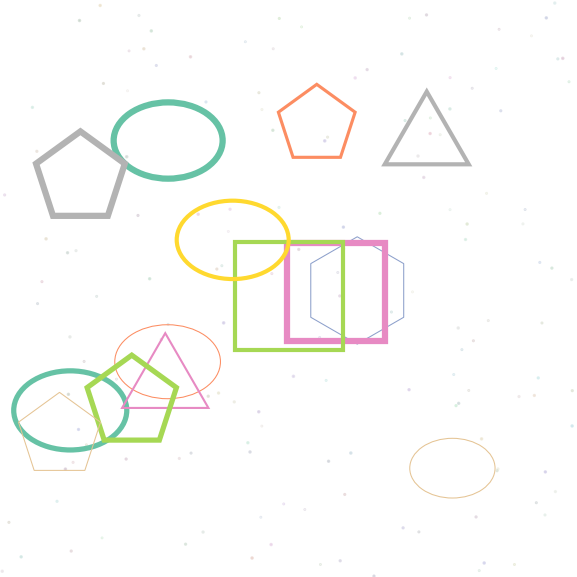[{"shape": "oval", "thickness": 3, "radius": 0.47, "center": [0.291, 0.756]}, {"shape": "oval", "thickness": 2.5, "radius": 0.49, "center": [0.122, 0.288]}, {"shape": "pentagon", "thickness": 1.5, "radius": 0.35, "center": [0.549, 0.783]}, {"shape": "oval", "thickness": 0.5, "radius": 0.46, "center": [0.29, 0.373]}, {"shape": "hexagon", "thickness": 0.5, "radius": 0.46, "center": [0.619, 0.496]}, {"shape": "triangle", "thickness": 1, "radius": 0.43, "center": [0.286, 0.336]}, {"shape": "square", "thickness": 3, "radius": 0.42, "center": [0.582, 0.493]}, {"shape": "square", "thickness": 2, "radius": 0.47, "center": [0.5, 0.486]}, {"shape": "pentagon", "thickness": 2.5, "radius": 0.41, "center": [0.228, 0.303]}, {"shape": "oval", "thickness": 2, "radius": 0.48, "center": [0.403, 0.584]}, {"shape": "oval", "thickness": 0.5, "radius": 0.37, "center": [0.783, 0.188]}, {"shape": "pentagon", "thickness": 0.5, "radius": 0.37, "center": [0.103, 0.245]}, {"shape": "pentagon", "thickness": 3, "radius": 0.4, "center": [0.139, 0.691]}, {"shape": "triangle", "thickness": 2, "radius": 0.42, "center": [0.739, 0.757]}]